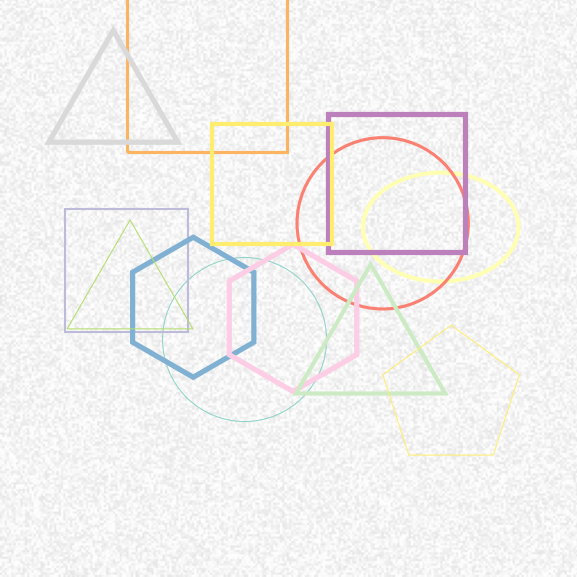[{"shape": "circle", "thickness": 0.5, "radius": 0.71, "center": [0.423, 0.411]}, {"shape": "oval", "thickness": 2, "radius": 0.67, "center": [0.763, 0.606]}, {"shape": "square", "thickness": 1, "radius": 0.53, "center": [0.219, 0.531]}, {"shape": "circle", "thickness": 1.5, "radius": 0.74, "center": [0.663, 0.612]}, {"shape": "hexagon", "thickness": 2.5, "radius": 0.61, "center": [0.335, 0.467]}, {"shape": "square", "thickness": 1.5, "radius": 0.69, "center": [0.359, 0.874]}, {"shape": "triangle", "thickness": 0.5, "radius": 0.63, "center": [0.225, 0.492]}, {"shape": "hexagon", "thickness": 2.5, "radius": 0.64, "center": [0.507, 0.449]}, {"shape": "triangle", "thickness": 2.5, "radius": 0.65, "center": [0.196, 0.817]}, {"shape": "square", "thickness": 2.5, "radius": 0.59, "center": [0.686, 0.682]}, {"shape": "triangle", "thickness": 2, "radius": 0.75, "center": [0.642, 0.392]}, {"shape": "square", "thickness": 2, "radius": 0.52, "center": [0.471, 0.68]}, {"shape": "pentagon", "thickness": 0.5, "radius": 0.62, "center": [0.781, 0.312]}]